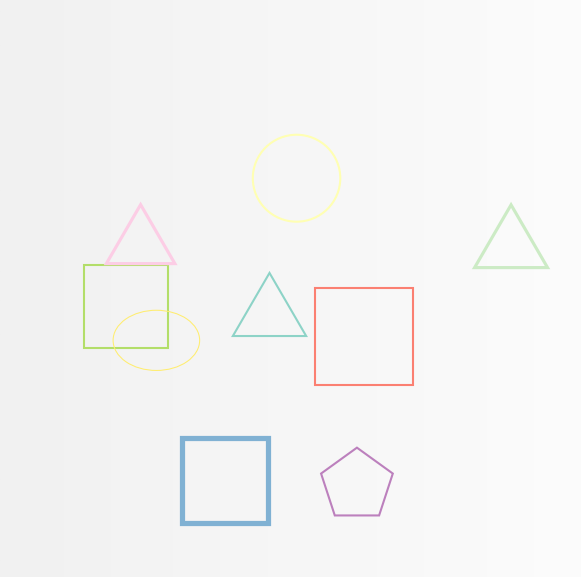[{"shape": "triangle", "thickness": 1, "radius": 0.36, "center": [0.464, 0.454]}, {"shape": "circle", "thickness": 1, "radius": 0.38, "center": [0.51, 0.691]}, {"shape": "square", "thickness": 1, "radius": 0.42, "center": [0.626, 0.417]}, {"shape": "square", "thickness": 2.5, "radius": 0.37, "center": [0.387, 0.168]}, {"shape": "square", "thickness": 1, "radius": 0.36, "center": [0.217, 0.469]}, {"shape": "triangle", "thickness": 1.5, "radius": 0.34, "center": [0.242, 0.577]}, {"shape": "pentagon", "thickness": 1, "radius": 0.32, "center": [0.614, 0.159]}, {"shape": "triangle", "thickness": 1.5, "radius": 0.36, "center": [0.879, 0.572]}, {"shape": "oval", "thickness": 0.5, "radius": 0.37, "center": [0.269, 0.41]}]